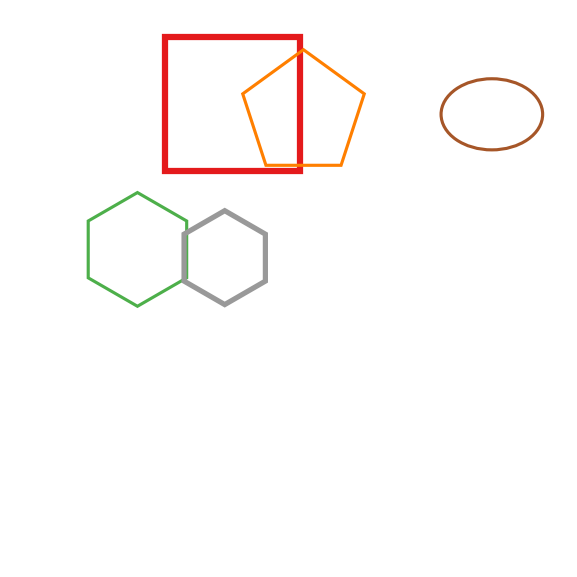[{"shape": "square", "thickness": 3, "radius": 0.58, "center": [0.403, 0.819]}, {"shape": "hexagon", "thickness": 1.5, "radius": 0.49, "center": [0.238, 0.567]}, {"shape": "pentagon", "thickness": 1.5, "radius": 0.55, "center": [0.526, 0.802]}, {"shape": "oval", "thickness": 1.5, "radius": 0.44, "center": [0.852, 0.801]}, {"shape": "hexagon", "thickness": 2.5, "radius": 0.41, "center": [0.389, 0.553]}]